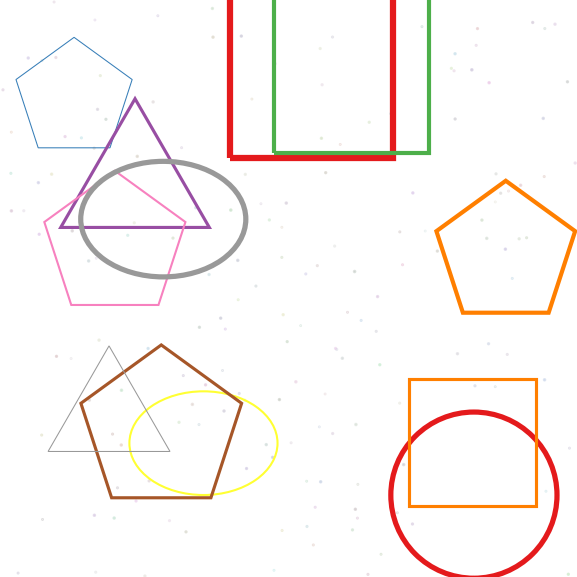[{"shape": "square", "thickness": 3, "radius": 0.7, "center": [0.539, 0.866]}, {"shape": "circle", "thickness": 2.5, "radius": 0.72, "center": [0.821, 0.142]}, {"shape": "pentagon", "thickness": 0.5, "radius": 0.53, "center": [0.128, 0.829]}, {"shape": "square", "thickness": 2, "radius": 0.67, "center": [0.608, 0.869]}, {"shape": "triangle", "thickness": 1.5, "radius": 0.74, "center": [0.234, 0.68]}, {"shape": "pentagon", "thickness": 2, "radius": 0.63, "center": [0.876, 0.56]}, {"shape": "square", "thickness": 1.5, "radius": 0.55, "center": [0.818, 0.233]}, {"shape": "oval", "thickness": 1, "radius": 0.64, "center": [0.352, 0.232]}, {"shape": "pentagon", "thickness": 1.5, "radius": 0.73, "center": [0.279, 0.256]}, {"shape": "pentagon", "thickness": 1, "radius": 0.64, "center": [0.199, 0.575]}, {"shape": "triangle", "thickness": 0.5, "radius": 0.61, "center": [0.189, 0.278]}, {"shape": "oval", "thickness": 2.5, "radius": 0.71, "center": [0.283, 0.62]}]